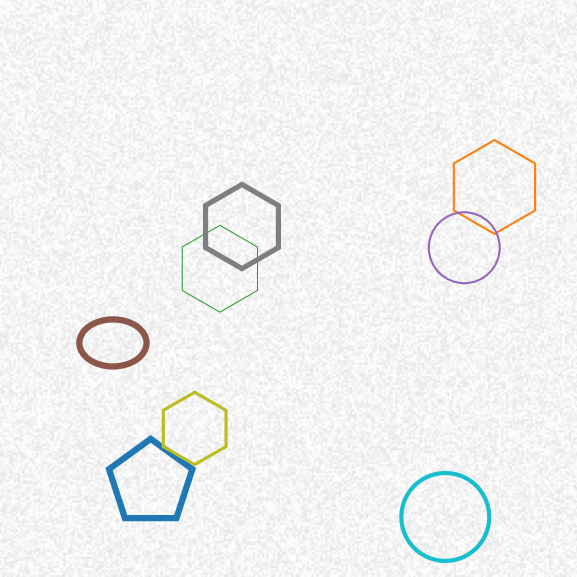[{"shape": "pentagon", "thickness": 3, "radius": 0.38, "center": [0.261, 0.163]}, {"shape": "hexagon", "thickness": 1, "radius": 0.41, "center": [0.856, 0.675]}, {"shape": "hexagon", "thickness": 0.5, "radius": 0.38, "center": [0.381, 0.534]}, {"shape": "circle", "thickness": 1, "radius": 0.31, "center": [0.804, 0.57]}, {"shape": "oval", "thickness": 3, "radius": 0.29, "center": [0.196, 0.405]}, {"shape": "hexagon", "thickness": 2.5, "radius": 0.36, "center": [0.419, 0.607]}, {"shape": "hexagon", "thickness": 1.5, "radius": 0.31, "center": [0.337, 0.257]}, {"shape": "circle", "thickness": 2, "radius": 0.38, "center": [0.771, 0.104]}]